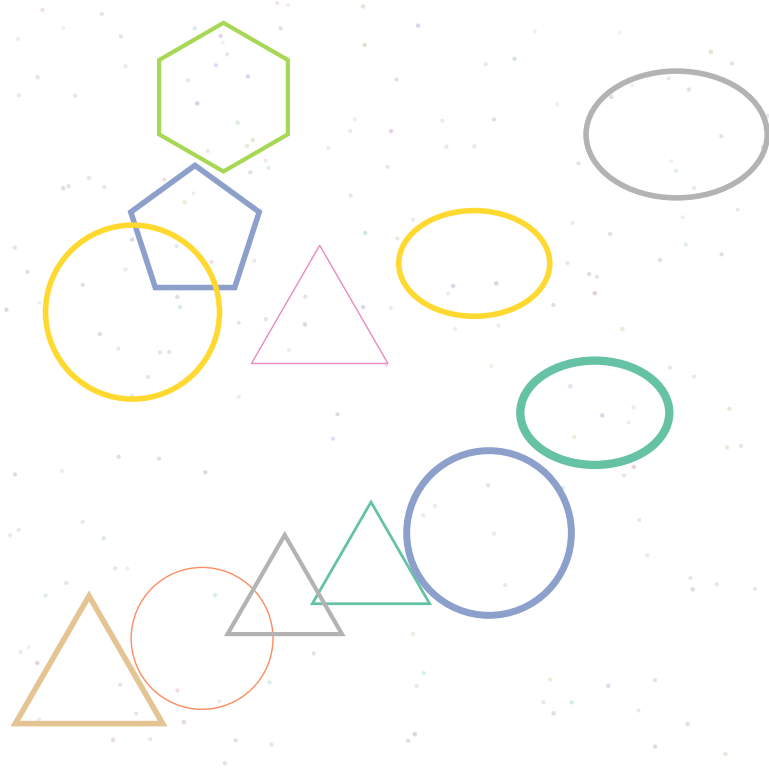[{"shape": "oval", "thickness": 3, "radius": 0.48, "center": [0.772, 0.464]}, {"shape": "triangle", "thickness": 1, "radius": 0.44, "center": [0.482, 0.26]}, {"shape": "circle", "thickness": 0.5, "radius": 0.46, "center": [0.262, 0.171]}, {"shape": "pentagon", "thickness": 2, "radius": 0.44, "center": [0.253, 0.698]}, {"shape": "circle", "thickness": 2.5, "radius": 0.53, "center": [0.635, 0.308]}, {"shape": "triangle", "thickness": 0.5, "radius": 0.51, "center": [0.415, 0.579]}, {"shape": "hexagon", "thickness": 1.5, "radius": 0.48, "center": [0.29, 0.874]}, {"shape": "oval", "thickness": 2, "radius": 0.49, "center": [0.616, 0.658]}, {"shape": "circle", "thickness": 2, "radius": 0.56, "center": [0.172, 0.595]}, {"shape": "triangle", "thickness": 2, "radius": 0.55, "center": [0.116, 0.116]}, {"shape": "triangle", "thickness": 1.5, "radius": 0.43, "center": [0.37, 0.219]}, {"shape": "oval", "thickness": 2, "radius": 0.59, "center": [0.879, 0.825]}]